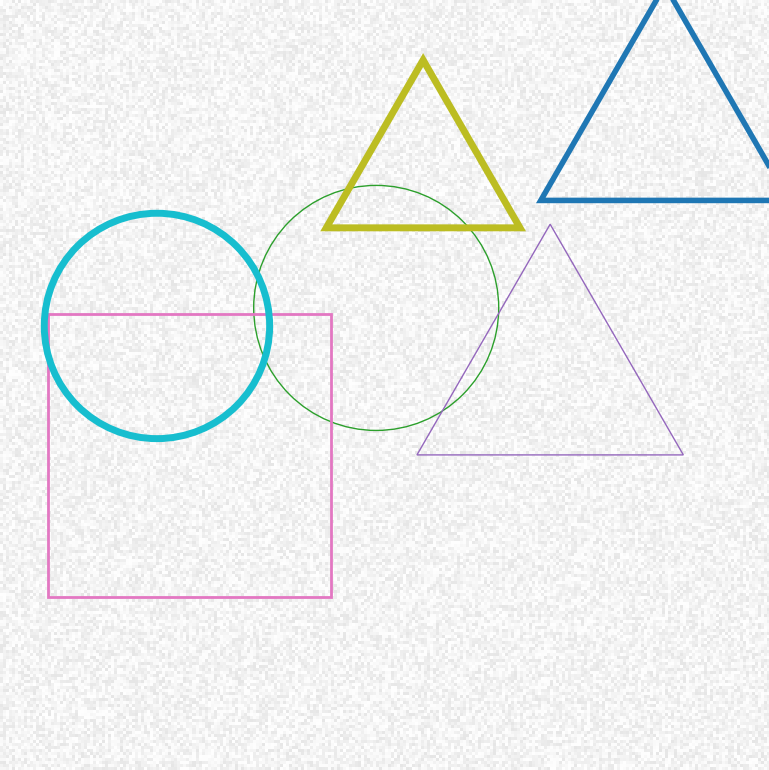[{"shape": "triangle", "thickness": 2, "radius": 0.93, "center": [0.863, 0.833]}, {"shape": "circle", "thickness": 0.5, "radius": 0.8, "center": [0.489, 0.6]}, {"shape": "triangle", "thickness": 0.5, "radius": 1.0, "center": [0.714, 0.509]}, {"shape": "square", "thickness": 1, "radius": 0.92, "center": [0.246, 0.408]}, {"shape": "triangle", "thickness": 2.5, "radius": 0.73, "center": [0.55, 0.777]}, {"shape": "circle", "thickness": 2.5, "radius": 0.73, "center": [0.204, 0.577]}]